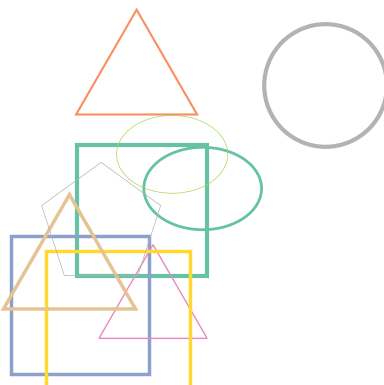[{"shape": "oval", "thickness": 2, "radius": 0.76, "center": [0.526, 0.51]}, {"shape": "square", "thickness": 3, "radius": 0.85, "center": [0.369, 0.454]}, {"shape": "triangle", "thickness": 1.5, "radius": 0.91, "center": [0.355, 0.793]}, {"shape": "square", "thickness": 2.5, "radius": 0.9, "center": [0.209, 0.207]}, {"shape": "triangle", "thickness": 1, "radius": 0.81, "center": [0.398, 0.202]}, {"shape": "oval", "thickness": 0.5, "radius": 0.72, "center": [0.447, 0.599]}, {"shape": "square", "thickness": 2.5, "radius": 0.93, "center": [0.306, 0.161]}, {"shape": "triangle", "thickness": 2.5, "radius": 0.99, "center": [0.18, 0.297]}, {"shape": "pentagon", "thickness": 0.5, "radius": 0.81, "center": [0.263, 0.416]}, {"shape": "circle", "thickness": 3, "radius": 0.8, "center": [0.846, 0.778]}]